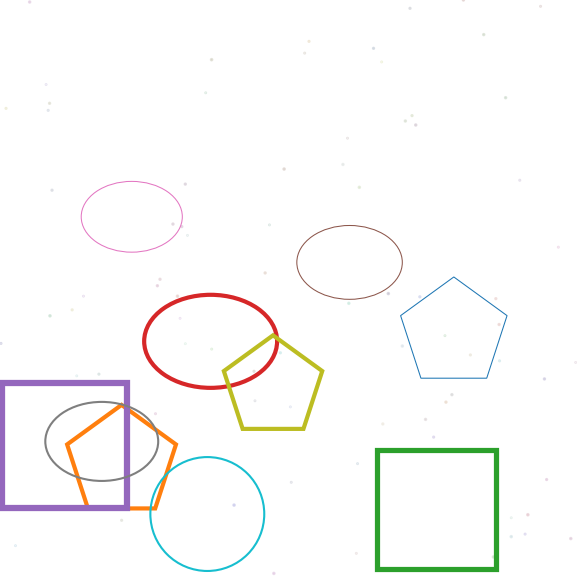[{"shape": "pentagon", "thickness": 0.5, "radius": 0.48, "center": [0.786, 0.423]}, {"shape": "pentagon", "thickness": 2, "radius": 0.5, "center": [0.21, 0.199]}, {"shape": "square", "thickness": 2.5, "radius": 0.52, "center": [0.756, 0.117]}, {"shape": "oval", "thickness": 2, "radius": 0.58, "center": [0.365, 0.408]}, {"shape": "square", "thickness": 3, "radius": 0.54, "center": [0.111, 0.228]}, {"shape": "oval", "thickness": 0.5, "radius": 0.46, "center": [0.605, 0.545]}, {"shape": "oval", "thickness": 0.5, "radius": 0.44, "center": [0.228, 0.624]}, {"shape": "oval", "thickness": 1, "radius": 0.49, "center": [0.176, 0.235]}, {"shape": "pentagon", "thickness": 2, "radius": 0.45, "center": [0.473, 0.329]}, {"shape": "circle", "thickness": 1, "radius": 0.49, "center": [0.359, 0.109]}]